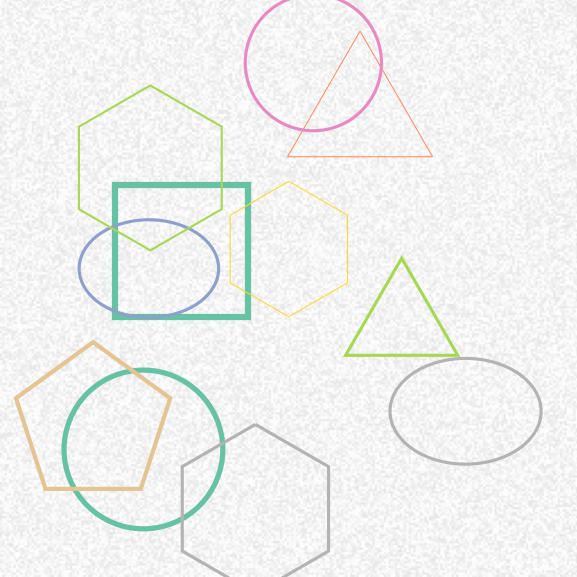[{"shape": "circle", "thickness": 2.5, "radius": 0.69, "center": [0.248, 0.221]}, {"shape": "square", "thickness": 3, "radius": 0.57, "center": [0.314, 0.565]}, {"shape": "triangle", "thickness": 0.5, "radius": 0.73, "center": [0.623, 0.8]}, {"shape": "oval", "thickness": 1.5, "radius": 0.6, "center": [0.258, 0.534]}, {"shape": "circle", "thickness": 1.5, "radius": 0.59, "center": [0.543, 0.891]}, {"shape": "triangle", "thickness": 1.5, "radius": 0.56, "center": [0.696, 0.44]}, {"shape": "hexagon", "thickness": 1, "radius": 0.71, "center": [0.26, 0.708]}, {"shape": "hexagon", "thickness": 0.5, "radius": 0.59, "center": [0.5, 0.568]}, {"shape": "pentagon", "thickness": 2, "radius": 0.7, "center": [0.161, 0.266]}, {"shape": "hexagon", "thickness": 1.5, "radius": 0.73, "center": [0.442, 0.118]}, {"shape": "oval", "thickness": 1.5, "radius": 0.65, "center": [0.806, 0.287]}]